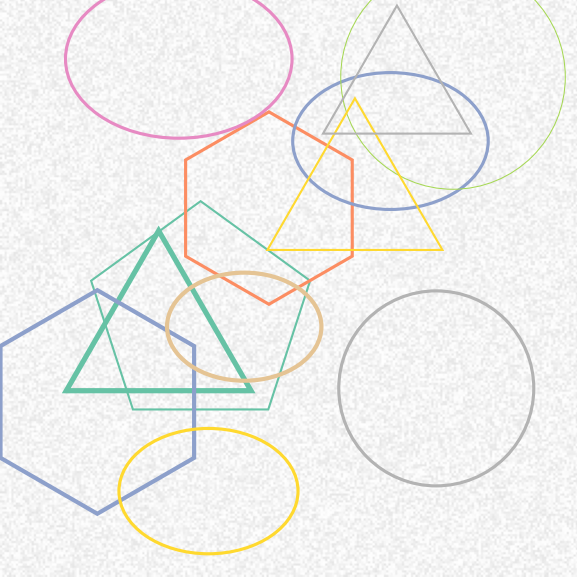[{"shape": "pentagon", "thickness": 1, "radius": 1.0, "center": [0.347, 0.451]}, {"shape": "triangle", "thickness": 2.5, "radius": 0.92, "center": [0.275, 0.415]}, {"shape": "hexagon", "thickness": 1.5, "radius": 0.83, "center": [0.466, 0.639]}, {"shape": "oval", "thickness": 1.5, "radius": 0.85, "center": [0.676, 0.755]}, {"shape": "hexagon", "thickness": 2, "radius": 0.97, "center": [0.168, 0.303]}, {"shape": "oval", "thickness": 1.5, "radius": 0.98, "center": [0.31, 0.897]}, {"shape": "circle", "thickness": 0.5, "radius": 0.97, "center": [0.784, 0.866]}, {"shape": "triangle", "thickness": 1, "radius": 0.88, "center": [0.615, 0.654]}, {"shape": "oval", "thickness": 1.5, "radius": 0.78, "center": [0.361, 0.149]}, {"shape": "oval", "thickness": 2, "radius": 0.67, "center": [0.423, 0.433]}, {"shape": "circle", "thickness": 1.5, "radius": 0.84, "center": [0.755, 0.327]}, {"shape": "triangle", "thickness": 1, "radius": 0.74, "center": [0.687, 0.842]}]